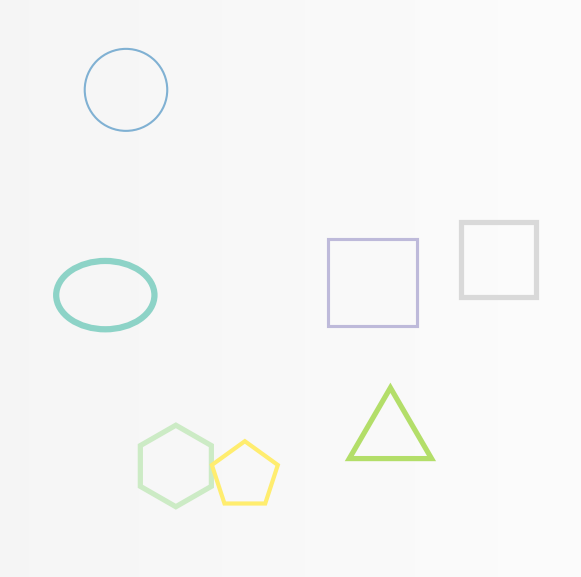[{"shape": "oval", "thickness": 3, "radius": 0.42, "center": [0.181, 0.488]}, {"shape": "square", "thickness": 1.5, "radius": 0.38, "center": [0.641, 0.51]}, {"shape": "circle", "thickness": 1, "radius": 0.35, "center": [0.217, 0.844]}, {"shape": "triangle", "thickness": 2.5, "radius": 0.41, "center": [0.672, 0.246]}, {"shape": "square", "thickness": 2.5, "radius": 0.32, "center": [0.857, 0.55]}, {"shape": "hexagon", "thickness": 2.5, "radius": 0.35, "center": [0.303, 0.192]}, {"shape": "pentagon", "thickness": 2, "radius": 0.3, "center": [0.421, 0.176]}]